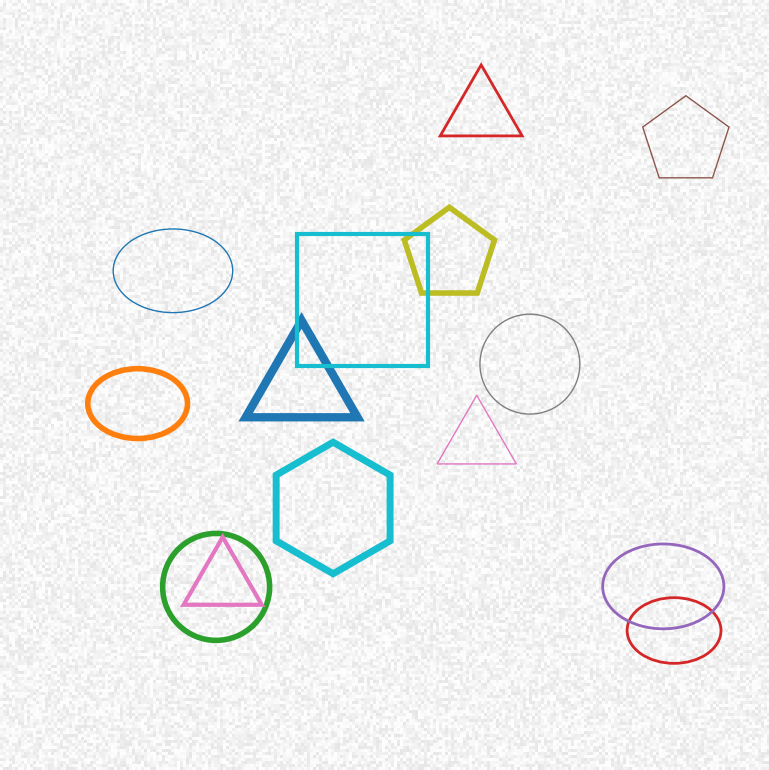[{"shape": "triangle", "thickness": 3, "radius": 0.42, "center": [0.392, 0.5]}, {"shape": "oval", "thickness": 0.5, "radius": 0.39, "center": [0.225, 0.648]}, {"shape": "oval", "thickness": 2, "radius": 0.32, "center": [0.179, 0.476]}, {"shape": "circle", "thickness": 2, "radius": 0.35, "center": [0.281, 0.238]}, {"shape": "triangle", "thickness": 1, "radius": 0.31, "center": [0.625, 0.854]}, {"shape": "oval", "thickness": 1, "radius": 0.3, "center": [0.875, 0.181]}, {"shape": "oval", "thickness": 1, "radius": 0.39, "center": [0.861, 0.238]}, {"shape": "pentagon", "thickness": 0.5, "radius": 0.29, "center": [0.891, 0.817]}, {"shape": "triangle", "thickness": 0.5, "radius": 0.3, "center": [0.619, 0.427]}, {"shape": "triangle", "thickness": 1.5, "radius": 0.29, "center": [0.289, 0.244]}, {"shape": "circle", "thickness": 0.5, "radius": 0.32, "center": [0.688, 0.527]}, {"shape": "pentagon", "thickness": 2, "radius": 0.31, "center": [0.584, 0.669]}, {"shape": "hexagon", "thickness": 2.5, "radius": 0.43, "center": [0.433, 0.34]}, {"shape": "square", "thickness": 1.5, "radius": 0.43, "center": [0.471, 0.611]}]